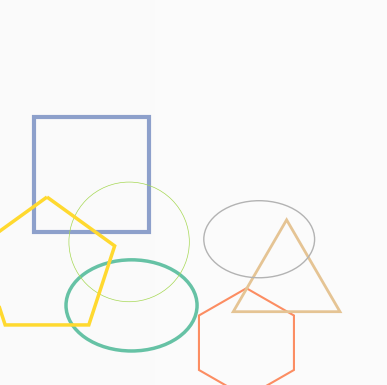[{"shape": "oval", "thickness": 2.5, "radius": 0.85, "center": [0.339, 0.207]}, {"shape": "hexagon", "thickness": 1.5, "radius": 0.71, "center": [0.636, 0.11]}, {"shape": "square", "thickness": 3, "radius": 0.74, "center": [0.237, 0.546]}, {"shape": "circle", "thickness": 0.5, "radius": 0.78, "center": [0.333, 0.372]}, {"shape": "pentagon", "thickness": 2.5, "radius": 0.92, "center": [0.121, 0.305]}, {"shape": "triangle", "thickness": 2, "radius": 0.8, "center": [0.74, 0.27]}, {"shape": "oval", "thickness": 1, "radius": 0.71, "center": [0.669, 0.379]}]